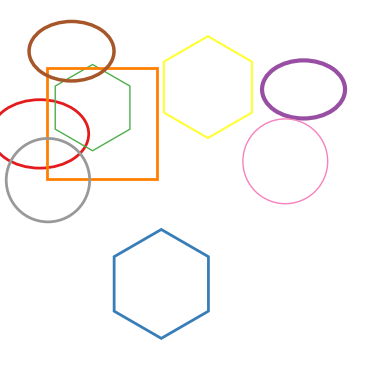[{"shape": "oval", "thickness": 2, "radius": 0.63, "center": [0.103, 0.652]}, {"shape": "hexagon", "thickness": 2, "radius": 0.71, "center": [0.419, 0.263]}, {"shape": "hexagon", "thickness": 1, "radius": 0.56, "center": [0.24, 0.72]}, {"shape": "oval", "thickness": 3, "radius": 0.54, "center": [0.788, 0.768]}, {"shape": "square", "thickness": 2, "radius": 0.72, "center": [0.265, 0.679]}, {"shape": "hexagon", "thickness": 1.5, "radius": 0.66, "center": [0.54, 0.774]}, {"shape": "oval", "thickness": 2.5, "radius": 0.55, "center": [0.186, 0.867]}, {"shape": "circle", "thickness": 1, "radius": 0.55, "center": [0.741, 0.581]}, {"shape": "circle", "thickness": 2, "radius": 0.54, "center": [0.124, 0.532]}]